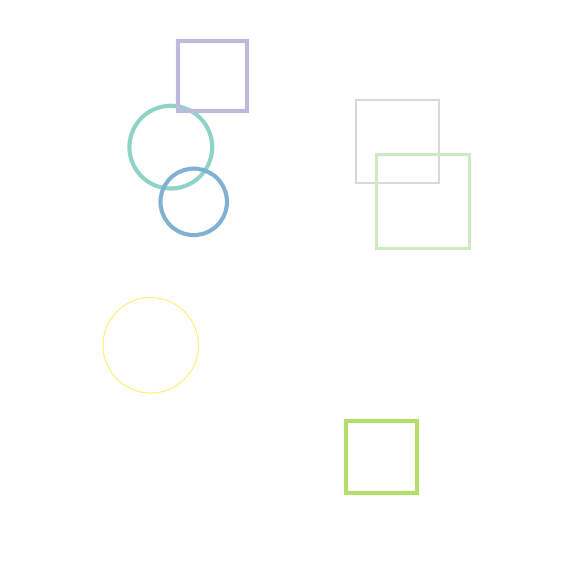[{"shape": "circle", "thickness": 2, "radius": 0.36, "center": [0.296, 0.744]}, {"shape": "square", "thickness": 2, "radius": 0.3, "center": [0.368, 0.868]}, {"shape": "circle", "thickness": 2, "radius": 0.29, "center": [0.335, 0.65]}, {"shape": "square", "thickness": 2, "radius": 0.31, "center": [0.661, 0.208]}, {"shape": "square", "thickness": 1, "radius": 0.36, "center": [0.688, 0.754]}, {"shape": "square", "thickness": 1.5, "radius": 0.4, "center": [0.732, 0.651]}, {"shape": "circle", "thickness": 0.5, "radius": 0.41, "center": [0.261, 0.401]}]